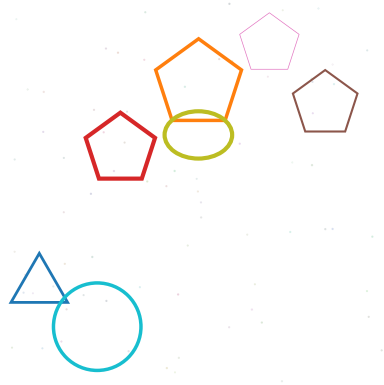[{"shape": "triangle", "thickness": 2, "radius": 0.42, "center": [0.102, 0.257]}, {"shape": "pentagon", "thickness": 2.5, "radius": 0.59, "center": [0.516, 0.782]}, {"shape": "pentagon", "thickness": 3, "radius": 0.47, "center": [0.313, 0.613]}, {"shape": "pentagon", "thickness": 1.5, "radius": 0.44, "center": [0.845, 0.73]}, {"shape": "pentagon", "thickness": 0.5, "radius": 0.41, "center": [0.7, 0.886]}, {"shape": "oval", "thickness": 3, "radius": 0.44, "center": [0.515, 0.65]}, {"shape": "circle", "thickness": 2.5, "radius": 0.57, "center": [0.253, 0.151]}]